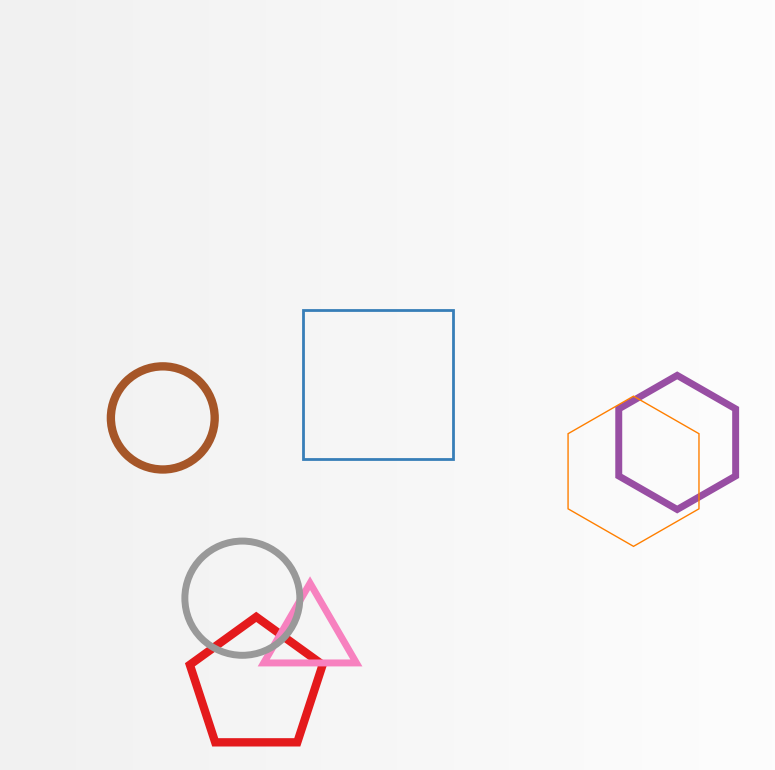[{"shape": "pentagon", "thickness": 3, "radius": 0.45, "center": [0.331, 0.109]}, {"shape": "square", "thickness": 1, "radius": 0.48, "center": [0.488, 0.501]}, {"shape": "hexagon", "thickness": 2.5, "radius": 0.44, "center": [0.874, 0.425]}, {"shape": "hexagon", "thickness": 0.5, "radius": 0.49, "center": [0.817, 0.388]}, {"shape": "circle", "thickness": 3, "radius": 0.33, "center": [0.21, 0.457]}, {"shape": "triangle", "thickness": 2.5, "radius": 0.35, "center": [0.4, 0.174]}, {"shape": "circle", "thickness": 2.5, "radius": 0.37, "center": [0.313, 0.223]}]